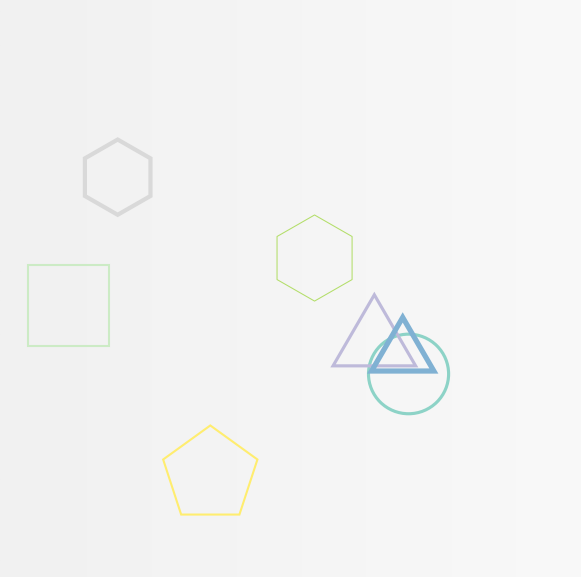[{"shape": "circle", "thickness": 1.5, "radius": 0.34, "center": [0.703, 0.352]}, {"shape": "triangle", "thickness": 1.5, "radius": 0.41, "center": [0.644, 0.407]}, {"shape": "triangle", "thickness": 2.5, "radius": 0.31, "center": [0.693, 0.388]}, {"shape": "hexagon", "thickness": 0.5, "radius": 0.37, "center": [0.541, 0.552]}, {"shape": "hexagon", "thickness": 2, "radius": 0.33, "center": [0.202, 0.692]}, {"shape": "square", "thickness": 1, "radius": 0.35, "center": [0.118, 0.471]}, {"shape": "pentagon", "thickness": 1, "radius": 0.43, "center": [0.362, 0.177]}]